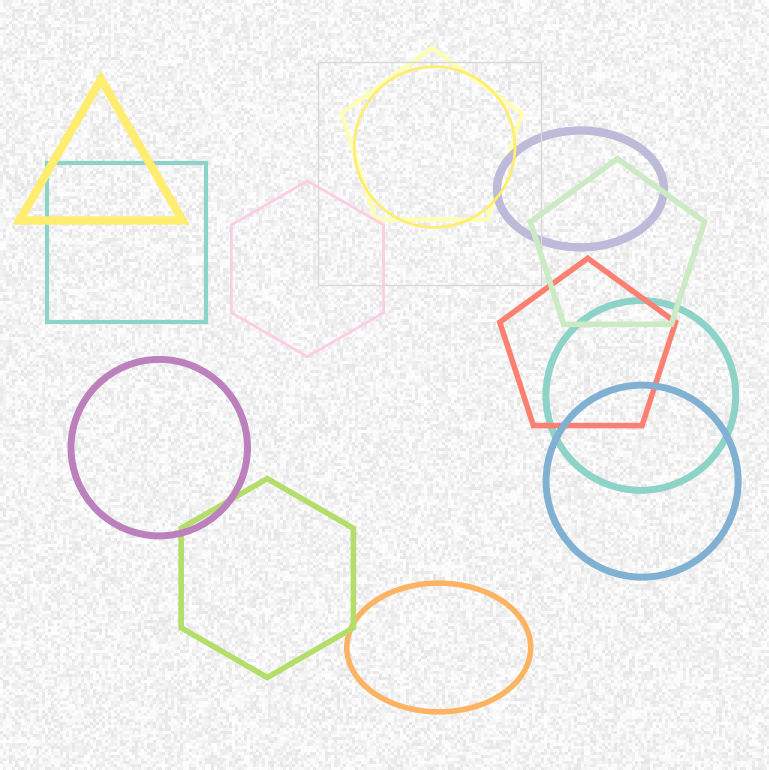[{"shape": "square", "thickness": 1.5, "radius": 0.52, "center": [0.165, 0.685]}, {"shape": "circle", "thickness": 2.5, "radius": 0.62, "center": [0.832, 0.486]}, {"shape": "pentagon", "thickness": 1.5, "radius": 0.62, "center": [0.561, 0.814]}, {"shape": "oval", "thickness": 3, "radius": 0.54, "center": [0.754, 0.755]}, {"shape": "pentagon", "thickness": 2, "radius": 0.6, "center": [0.763, 0.544]}, {"shape": "circle", "thickness": 2.5, "radius": 0.62, "center": [0.834, 0.375]}, {"shape": "oval", "thickness": 2, "radius": 0.6, "center": [0.57, 0.159]}, {"shape": "hexagon", "thickness": 2, "radius": 0.65, "center": [0.347, 0.249]}, {"shape": "hexagon", "thickness": 1, "radius": 0.57, "center": [0.399, 0.651]}, {"shape": "square", "thickness": 0.5, "radius": 0.72, "center": [0.558, 0.775]}, {"shape": "circle", "thickness": 2.5, "radius": 0.57, "center": [0.207, 0.419]}, {"shape": "pentagon", "thickness": 2, "radius": 0.59, "center": [0.802, 0.675]}, {"shape": "circle", "thickness": 1, "radius": 0.52, "center": [0.564, 0.809]}, {"shape": "triangle", "thickness": 3, "radius": 0.61, "center": [0.131, 0.775]}]